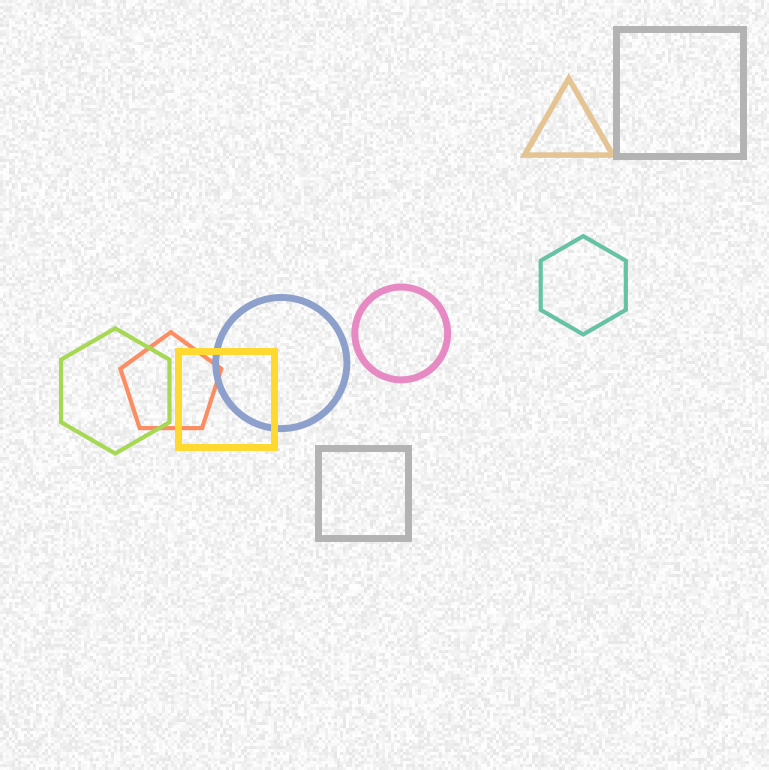[{"shape": "hexagon", "thickness": 1.5, "radius": 0.32, "center": [0.757, 0.63]}, {"shape": "pentagon", "thickness": 1.5, "radius": 0.34, "center": [0.222, 0.5]}, {"shape": "circle", "thickness": 2.5, "radius": 0.43, "center": [0.365, 0.529]}, {"shape": "circle", "thickness": 2.5, "radius": 0.3, "center": [0.521, 0.567]}, {"shape": "hexagon", "thickness": 1.5, "radius": 0.41, "center": [0.15, 0.492]}, {"shape": "square", "thickness": 2.5, "radius": 0.31, "center": [0.293, 0.482]}, {"shape": "triangle", "thickness": 2, "radius": 0.33, "center": [0.739, 0.832]}, {"shape": "square", "thickness": 2.5, "radius": 0.41, "center": [0.882, 0.88]}, {"shape": "square", "thickness": 2.5, "radius": 0.29, "center": [0.472, 0.36]}]